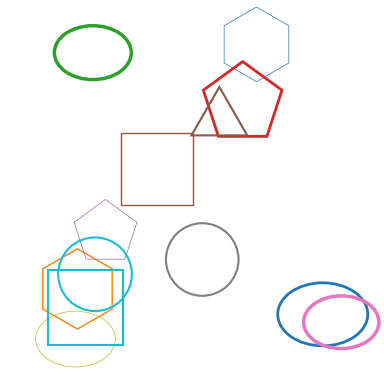[{"shape": "hexagon", "thickness": 0.5, "radius": 0.48, "center": [0.666, 0.885]}, {"shape": "oval", "thickness": 2, "radius": 0.58, "center": [0.838, 0.184]}, {"shape": "hexagon", "thickness": 1, "radius": 0.52, "center": [0.201, 0.249]}, {"shape": "oval", "thickness": 2.5, "radius": 0.5, "center": [0.241, 0.863]}, {"shape": "pentagon", "thickness": 2, "radius": 0.54, "center": [0.63, 0.733]}, {"shape": "pentagon", "thickness": 0.5, "radius": 0.43, "center": [0.274, 0.396]}, {"shape": "square", "thickness": 1, "radius": 0.47, "center": [0.408, 0.561]}, {"shape": "triangle", "thickness": 1.5, "radius": 0.42, "center": [0.57, 0.69]}, {"shape": "oval", "thickness": 2.5, "radius": 0.49, "center": [0.886, 0.163]}, {"shape": "circle", "thickness": 1.5, "radius": 0.47, "center": [0.525, 0.326]}, {"shape": "oval", "thickness": 0.5, "radius": 0.52, "center": [0.196, 0.119]}, {"shape": "square", "thickness": 1.5, "radius": 0.49, "center": [0.223, 0.201]}, {"shape": "circle", "thickness": 1.5, "radius": 0.48, "center": [0.247, 0.288]}]